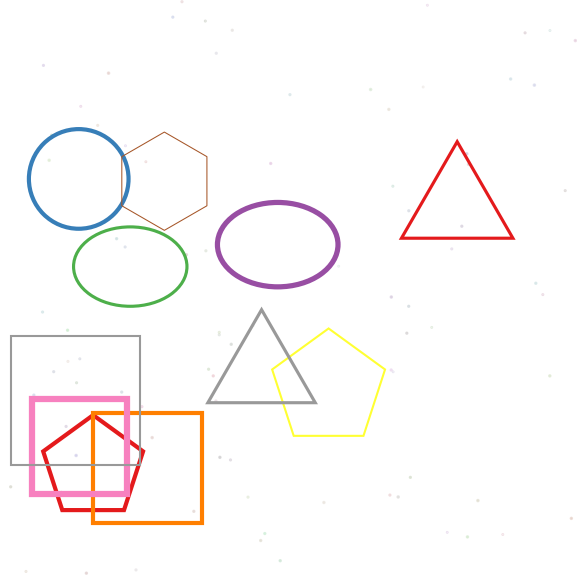[{"shape": "pentagon", "thickness": 2, "radius": 0.45, "center": [0.161, 0.189]}, {"shape": "triangle", "thickness": 1.5, "radius": 0.56, "center": [0.792, 0.642]}, {"shape": "circle", "thickness": 2, "radius": 0.43, "center": [0.136, 0.689]}, {"shape": "oval", "thickness": 1.5, "radius": 0.49, "center": [0.226, 0.538]}, {"shape": "oval", "thickness": 2.5, "radius": 0.52, "center": [0.481, 0.575]}, {"shape": "square", "thickness": 2, "radius": 0.47, "center": [0.255, 0.189]}, {"shape": "pentagon", "thickness": 1, "radius": 0.51, "center": [0.569, 0.328]}, {"shape": "hexagon", "thickness": 0.5, "radius": 0.43, "center": [0.285, 0.685]}, {"shape": "square", "thickness": 3, "radius": 0.41, "center": [0.138, 0.226]}, {"shape": "square", "thickness": 1, "radius": 0.56, "center": [0.13, 0.306]}, {"shape": "triangle", "thickness": 1.5, "radius": 0.54, "center": [0.453, 0.355]}]